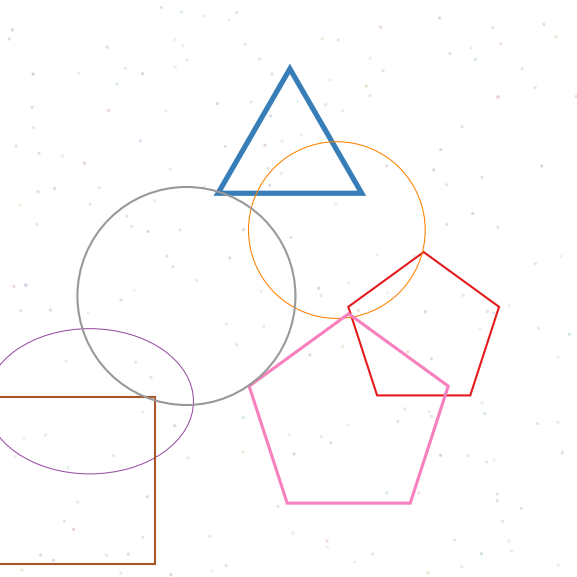[{"shape": "pentagon", "thickness": 1, "radius": 0.69, "center": [0.734, 0.425]}, {"shape": "triangle", "thickness": 2.5, "radius": 0.72, "center": [0.502, 0.736]}, {"shape": "oval", "thickness": 0.5, "radius": 0.9, "center": [0.155, 0.304]}, {"shape": "circle", "thickness": 0.5, "radius": 0.77, "center": [0.583, 0.601]}, {"shape": "square", "thickness": 1, "radius": 0.72, "center": [0.124, 0.167]}, {"shape": "pentagon", "thickness": 1.5, "radius": 0.91, "center": [0.604, 0.275]}, {"shape": "circle", "thickness": 1, "radius": 0.94, "center": [0.323, 0.487]}]